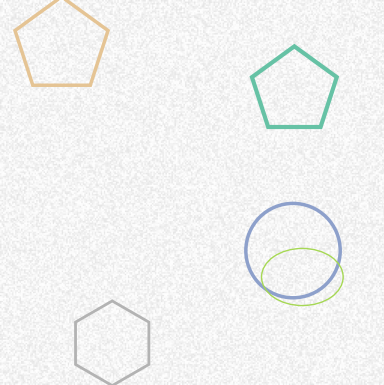[{"shape": "pentagon", "thickness": 3, "radius": 0.58, "center": [0.765, 0.764]}, {"shape": "circle", "thickness": 2.5, "radius": 0.61, "center": [0.761, 0.349]}, {"shape": "oval", "thickness": 1, "radius": 0.53, "center": [0.785, 0.281]}, {"shape": "pentagon", "thickness": 2.5, "radius": 0.64, "center": [0.16, 0.881]}, {"shape": "hexagon", "thickness": 2, "radius": 0.55, "center": [0.291, 0.108]}]